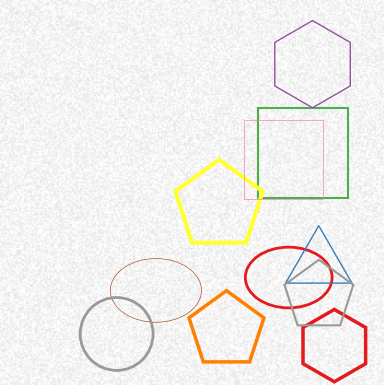[{"shape": "hexagon", "thickness": 2.5, "radius": 0.47, "center": [0.868, 0.102]}, {"shape": "oval", "thickness": 2, "radius": 0.56, "center": [0.75, 0.279]}, {"shape": "triangle", "thickness": 1, "radius": 0.5, "center": [0.828, 0.314]}, {"shape": "square", "thickness": 1.5, "radius": 0.58, "center": [0.787, 0.604]}, {"shape": "hexagon", "thickness": 1, "radius": 0.57, "center": [0.812, 0.833]}, {"shape": "pentagon", "thickness": 2.5, "radius": 0.51, "center": [0.588, 0.143]}, {"shape": "pentagon", "thickness": 3, "radius": 0.6, "center": [0.569, 0.466]}, {"shape": "oval", "thickness": 0.5, "radius": 0.59, "center": [0.405, 0.246]}, {"shape": "square", "thickness": 0.5, "radius": 0.51, "center": [0.736, 0.587]}, {"shape": "circle", "thickness": 2, "radius": 0.47, "center": [0.303, 0.133]}, {"shape": "pentagon", "thickness": 1.5, "radius": 0.47, "center": [0.828, 0.231]}]